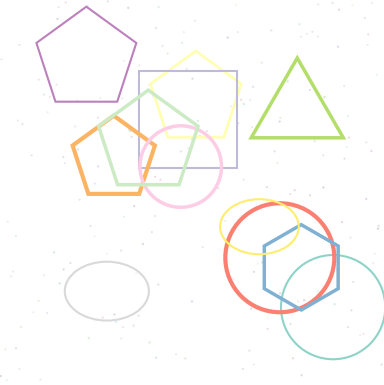[{"shape": "circle", "thickness": 1.5, "radius": 0.68, "center": [0.865, 0.202]}, {"shape": "pentagon", "thickness": 2, "radius": 0.62, "center": [0.509, 0.744]}, {"shape": "square", "thickness": 1.5, "radius": 0.63, "center": [0.488, 0.689]}, {"shape": "circle", "thickness": 3, "radius": 0.71, "center": [0.727, 0.331]}, {"shape": "hexagon", "thickness": 2.5, "radius": 0.55, "center": [0.782, 0.306]}, {"shape": "pentagon", "thickness": 3, "radius": 0.56, "center": [0.295, 0.587]}, {"shape": "triangle", "thickness": 2.5, "radius": 0.69, "center": [0.772, 0.711]}, {"shape": "circle", "thickness": 2.5, "radius": 0.53, "center": [0.469, 0.567]}, {"shape": "oval", "thickness": 1.5, "radius": 0.55, "center": [0.278, 0.244]}, {"shape": "pentagon", "thickness": 1.5, "radius": 0.68, "center": [0.224, 0.846]}, {"shape": "pentagon", "thickness": 2.5, "radius": 0.68, "center": [0.385, 0.63]}, {"shape": "oval", "thickness": 1.5, "radius": 0.51, "center": [0.674, 0.411]}]